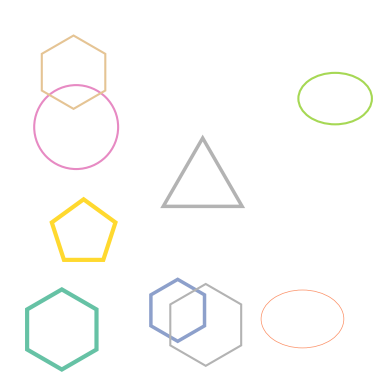[{"shape": "hexagon", "thickness": 3, "radius": 0.52, "center": [0.161, 0.144]}, {"shape": "oval", "thickness": 0.5, "radius": 0.54, "center": [0.786, 0.172]}, {"shape": "hexagon", "thickness": 2.5, "radius": 0.4, "center": [0.462, 0.194]}, {"shape": "circle", "thickness": 1.5, "radius": 0.55, "center": [0.198, 0.67]}, {"shape": "oval", "thickness": 1.5, "radius": 0.48, "center": [0.87, 0.744]}, {"shape": "pentagon", "thickness": 3, "radius": 0.43, "center": [0.217, 0.395]}, {"shape": "hexagon", "thickness": 1.5, "radius": 0.48, "center": [0.191, 0.812]}, {"shape": "hexagon", "thickness": 1.5, "radius": 0.53, "center": [0.534, 0.156]}, {"shape": "triangle", "thickness": 2.5, "radius": 0.59, "center": [0.526, 0.523]}]